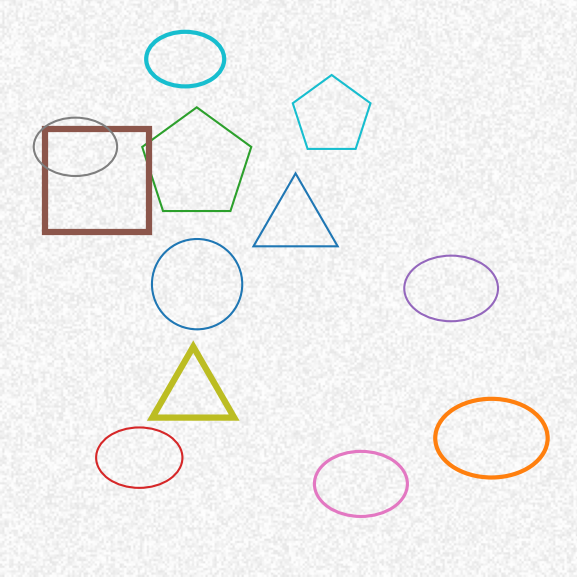[{"shape": "circle", "thickness": 1, "radius": 0.39, "center": [0.341, 0.507]}, {"shape": "triangle", "thickness": 1, "radius": 0.42, "center": [0.512, 0.615]}, {"shape": "oval", "thickness": 2, "radius": 0.49, "center": [0.851, 0.24]}, {"shape": "pentagon", "thickness": 1, "radius": 0.5, "center": [0.341, 0.714]}, {"shape": "oval", "thickness": 1, "radius": 0.37, "center": [0.241, 0.207]}, {"shape": "oval", "thickness": 1, "radius": 0.41, "center": [0.781, 0.5]}, {"shape": "square", "thickness": 3, "radius": 0.45, "center": [0.168, 0.686]}, {"shape": "oval", "thickness": 1.5, "radius": 0.4, "center": [0.625, 0.161]}, {"shape": "oval", "thickness": 1, "radius": 0.36, "center": [0.131, 0.745]}, {"shape": "triangle", "thickness": 3, "radius": 0.41, "center": [0.335, 0.317]}, {"shape": "pentagon", "thickness": 1, "radius": 0.35, "center": [0.574, 0.799]}, {"shape": "oval", "thickness": 2, "radius": 0.34, "center": [0.321, 0.897]}]